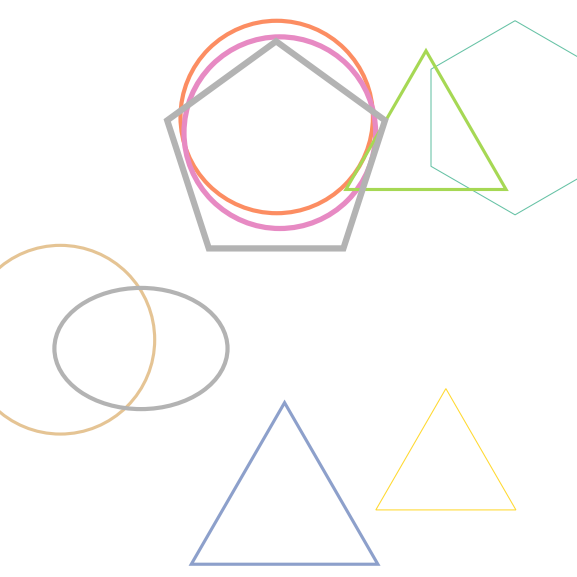[{"shape": "hexagon", "thickness": 0.5, "radius": 0.84, "center": [0.892, 0.795]}, {"shape": "circle", "thickness": 2, "radius": 0.83, "center": [0.479, 0.797]}, {"shape": "triangle", "thickness": 1.5, "radius": 0.93, "center": [0.493, 0.115]}, {"shape": "circle", "thickness": 2.5, "radius": 0.83, "center": [0.485, 0.769]}, {"shape": "triangle", "thickness": 1.5, "radius": 0.8, "center": [0.738, 0.751]}, {"shape": "triangle", "thickness": 0.5, "radius": 0.7, "center": [0.772, 0.186]}, {"shape": "circle", "thickness": 1.5, "radius": 0.82, "center": [0.104, 0.411]}, {"shape": "pentagon", "thickness": 3, "radius": 0.99, "center": [0.478, 0.729]}, {"shape": "oval", "thickness": 2, "radius": 0.75, "center": [0.244, 0.396]}]